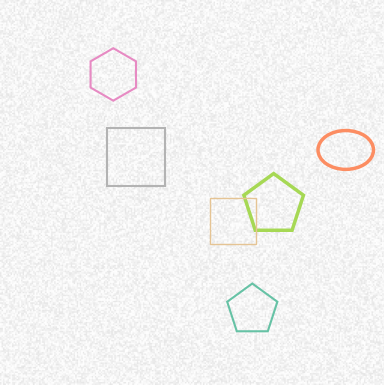[{"shape": "pentagon", "thickness": 1.5, "radius": 0.34, "center": [0.655, 0.195]}, {"shape": "oval", "thickness": 2.5, "radius": 0.36, "center": [0.898, 0.61]}, {"shape": "hexagon", "thickness": 1.5, "radius": 0.34, "center": [0.294, 0.807]}, {"shape": "pentagon", "thickness": 2.5, "radius": 0.41, "center": [0.711, 0.468]}, {"shape": "square", "thickness": 1, "radius": 0.3, "center": [0.605, 0.425]}, {"shape": "square", "thickness": 1.5, "radius": 0.38, "center": [0.354, 0.592]}]